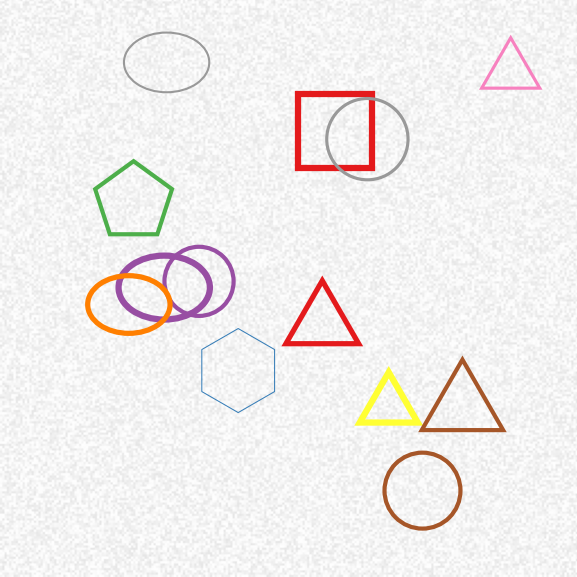[{"shape": "square", "thickness": 3, "radius": 0.32, "center": [0.58, 0.773]}, {"shape": "triangle", "thickness": 2.5, "radius": 0.36, "center": [0.558, 0.44]}, {"shape": "hexagon", "thickness": 0.5, "radius": 0.36, "center": [0.412, 0.357]}, {"shape": "pentagon", "thickness": 2, "radius": 0.35, "center": [0.231, 0.65]}, {"shape": "oval", "thickness": 3, "radius": 0.4, "center": [0.284, 0.501]}, {"shape": "circle", "thickness": 2, "radius": 0.3, "center": [0.345, 0.512]}, {"shape": "oval", "thickness": 2.5, "radius": 0.36, "center": [0.223, 0.472]}, {"shape": "triangle", "thickness": 3, "radius": 0.29, "center": [0.673, 0.296]}, {"shape": "circle", "thickness": 2, "radius": 0.33, "center": [0.732, 0.15]}, {"shape": "triangle", "thickness": 2, "radius": 0.41, "center": [0.801, 0.295]}, {"shape": "triangle", "thickness": 1.5, "radius": 0.29, "center": [0.884, 0.876]}, {"shape": "circle", "thickness": 1.5, "radius": 0.35, "center": [0.636, 0.758]}, {"shape": "oval", "thickness": 1, "radius": 0.37, "center": [0.289, 0.891]}]